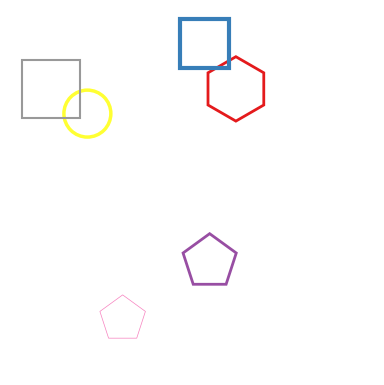[{"shape": "hexagon", "thickness": 2, "radius": 0.42, "center": [0.613, 0.769]}, {"shape": "square", "thickness": 3, "radius": 0.32, "center": [0.531, 0.888]}, {"shape": "pentagon", "thickness": 2, "radius": 0.36, "center": [0.545, 0.32]}, {"shape": "circle", "thickness": 2.5, "radius": 0.3, "center": [0.227, 0.705]}, {"shape": "pentagon", "thickness": 0.5, "radius": 0.31, "center": [0.319, 0.172]}, {"shape": "square", "thickness": 1.5, "radius": 0.37, "center": [0.132, 0.769]}]